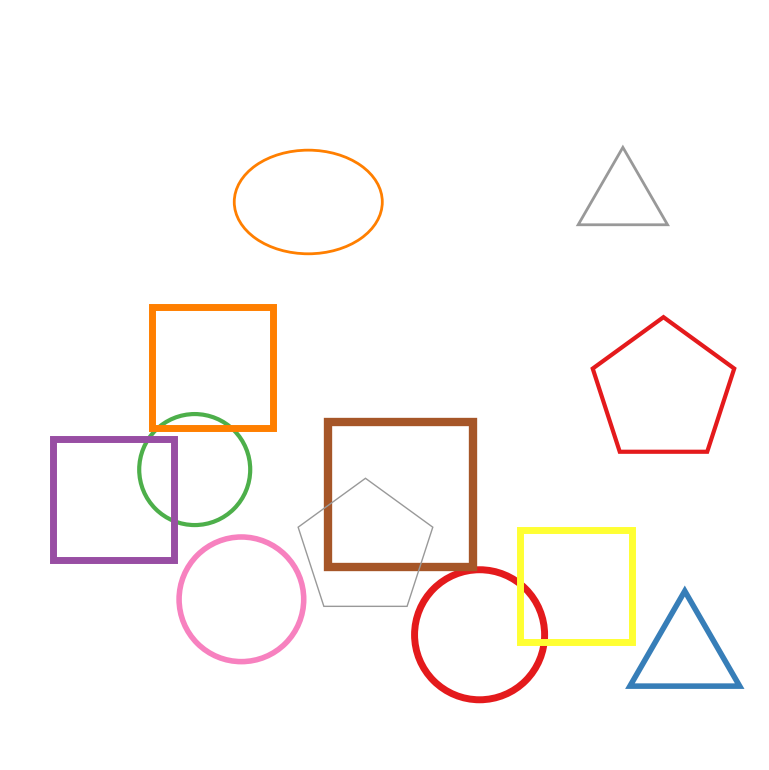[{"shape": "pentagon", "thickness": 1.5, "radius": 0.48, "center": [0.862, 0.491]}, {"shape": "circle", "thickness": 2.5, "radius": 0.42, "center": [0.623, 0.176]}, {"shape": "triangle", "thickness": 2, "radius": 0.41, "center": [0.889, 0.15]}, {"shape": "circle", "thickness": 1.5, "radius": 0.36, "center": [0.253, 0.39]}, {"shape": "square", "thickness": 2.5, "radius": 0.39, "center": [0.148, 0.351]}, {"shape": "square", "thickness": 2.5, "radius": 0.39, "center": [0.276, 0.523]}, {"shape": "oval", "thickness": 1, "radius": 0.48, "center": [0.4, 0.738]}, {"shape": "square", "thickness": 2.5, "radius": 0.36, "center": [0.748, 0.239]}, {"shape": "square", "thickness": 3, "radius": 0.47, "center": [0.52, 0.358]}, {"shape": "circle", "thickness": 2, "radius": 0.4, "center": [0.314, 0.222]}, {"shape": "pentagon", "thickness": 0.5, "radius": 0.46, "center": [0.475, 0.287]}, {"shape": "triangle", "thickness": 1, "radius": 0.34, "center": [0.809, 0.742]}]